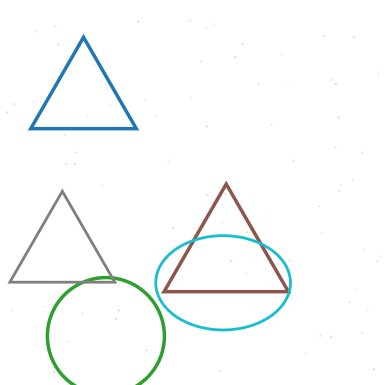[{"shape": "triangle", "thickness": 2.5, "radius": 0.79, "center": [0.217, 0.745]}, {"shape": "circle", "thickness": 2.5, "radius": 0.76, "center": [0.275, 0.127]}, {"shape": "triangle", "thickness": 2.5, "radius": 0.93, "center": [0.588, 0.336]}, {"shape": "triangle", "thickness": 2, "radius": 0.79, "center": [0.162, 0.346]}, {"shape": "oval", "thickness": 2, "radius": 0.87, "center": [0.579, 0.265]}]